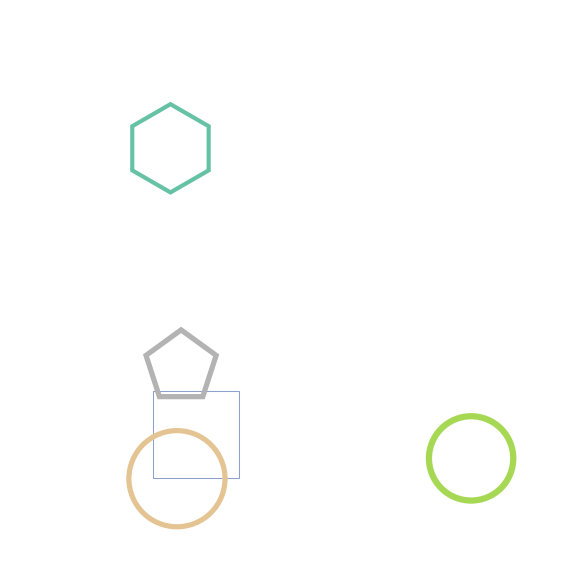[{"shape": "hexagon", "thickness": 2, "radius": 0.38, "center": [0.295, 0.742]}, {"shape": "square", "thickness": 0.5, "radius": 0.38, "center": [0.339, 0.247]}, {"shape": "circle", "thickness": 3, "radius": 0.37, "center": [0.816, 0.205]}, {"shape": "circle", "thickness": 2.5, "radius": 0.42, "center": [0.306, 0.17]}, {"shape": "pentagon", "thickness": 2.5, "radius": 0.32, "center": [0.314, 0.364]}]